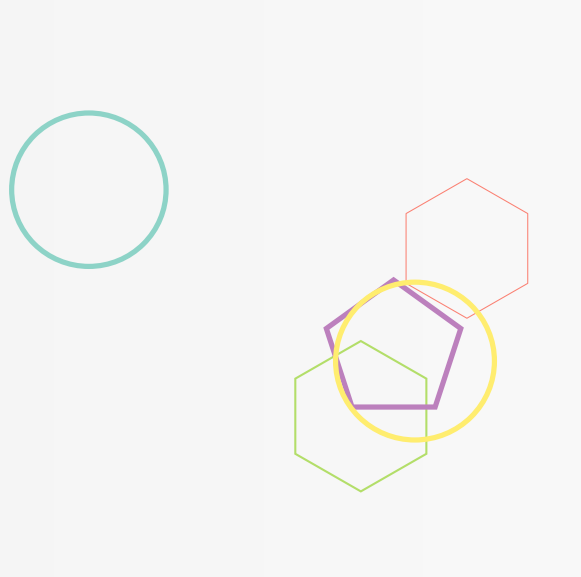[{"shape": "circle", "thickness": 2.5, "radius": 0.66, "center": [0.153, 0.671]}, {"shape": "hexagon", "thickness": 0.5, "radius": 0.6, "center": [0.803, 0.569]}, {"shape": "hexagon", "thickness": 1, "radius": 0.65, "center": [0.621, 0.278]}, {"shape": "pentagon", "thickness": 2.5, "radius": 0.61, "center": [0.677, 0.393]}, {"shape": "circle", "thickness": 2.5, "radius": 0.68, "center": [0.714, 0.374]}]